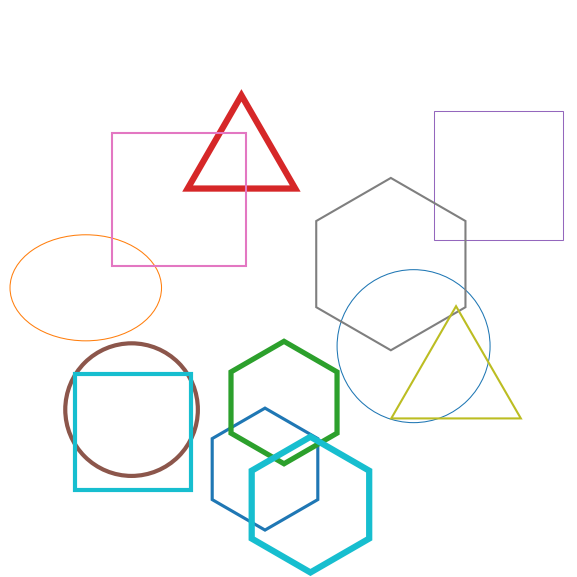[{"shape": "circle", "thickness": 0.5, "radius": 0.66, "center": [0.716, 0.4]}, {"shape": "hexagon", "thickness": 1.5, "radius": 0.53, "center": [0.459, 0.187]}, {"shape": "oval", "thickness": 0.5, "radius": 0.66, "center": [0.149, 0.501]}, {"shape": "hexagon", "thickness": 2.5, "radius": 0.53, "center": [0.492, 0.302]}, {"shape": "triangle", "thickness": 3, "radius": 0.54, "center": [0.418, 0.726]}, {"shape": "square", "thickness": 0.5, "radius": 0.56, "center": [0.863, 0.695]}, {"shape": "circle", "thickness": 2, "radius": 0.57, "center": [0.228, 0.29]}, {"shape": "square", "thickness": 1, "radius": 0.58, "center": [0.31, 0.654]}, {"shape": "hexagon", "thickness": 1, "radius": 0.75, "center": [0.677, 0.542]}, {"shape": "triangle", "thickness": 1, "radius": 0.65, "center": [0.79, 0.339]}, {"shape": "square", "thickness": 2, "radius": 0.5, "center": [0.23, 0.251]}, {"shape": "hexagon", "thickness": 3, "radius": 0.59, "center": [0.538, 0.125]}]